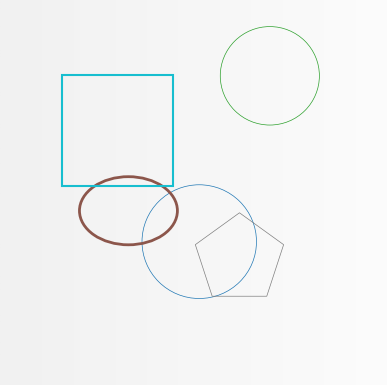[{"shape": "circle", "thickness": 0.5, "radius": 0.74, "center": [0.514, 0.372]}, {"shape": "circle", "thickness": 0.5, "radius": 0.64, "center": [0.696, 0.803]}, {"shape": "oval", "thickness": 2, "radius": 0.63, "center": [0.331, 0.453]}, {"shape": "pentagon", "thickness": 0.5, "radius": 0.6, "center": [0.618, 0.328]}, {"shape": "square", "thickness": 1.5, "radius": 0.72, "center": [0.304, 0.661]}]